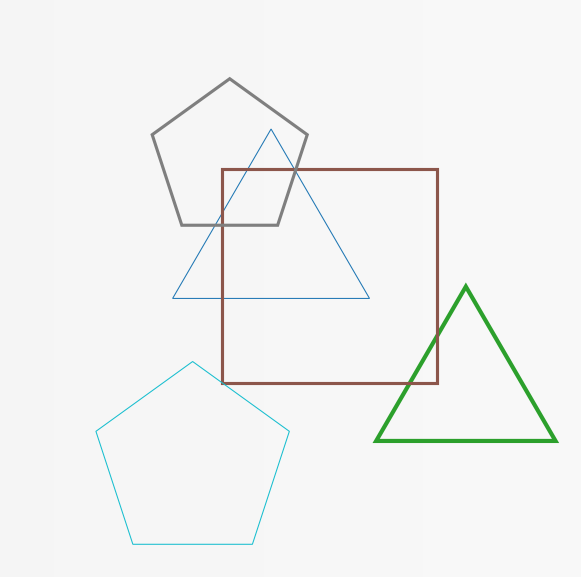[{"shape": "triangle", "thickness": 0.5, "radius": 0.98, "center": [0.466, 0.58]}, {"shape": "triangle", "thickness": 2, "radius": 0.89, "center": [0.801, 0.325]}, {"shape": "square", "thickness": 1.5, "radius": 0.93, "center": [0.567, 0.521]}, {"shape": "pentagon", "thickness": 1.5, "radius": 0.7, "center": [0.395, 0.723]}, {"shape": "pentagon", "thickness": 0.5, "radius": 0.87, "center": [0.331, 0.198]}]